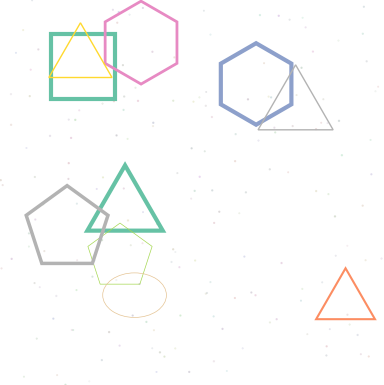[{"shape": "square", "thickness": 3, "radius": 0.42, "center": [0.216, 0.827]}, {"shape": "triangle", "thickness": 3, "radius": 0.57, "center": [0.325, 0.457]}, {"shape": "triangle", "thickness": 1.5, "radius": 0.44, "center": [0.898, 0.215]}, {"shape": "hexagon", "thickness": 3, "radius": 0.53, "center": [0.665, 0.782]}, {"shape": "hexagon", "thickness": 2, "radius": 0.54, "center": [0.366, 0.889]}, {"shape": "pentagon", "thickness": 0.5, "radius": 0.44, "center": [0.312, 0.333]}, {"shape": "triangle", "thickness": 1, "radius": 0.47, "center": [0.209, 0.846]}, {"shape": "oval", "thickness": 0.5, "radius": 0.41, "center": [0.35, 0.233]}, {"shape": "pentagon", "thickness": 2.5, "radius": 0.56, "center": [0.174, 0.406]}, {"shape": "triangle", "thickness": 1, "radius": 0.56, "center": [0.768, 0.719]}]